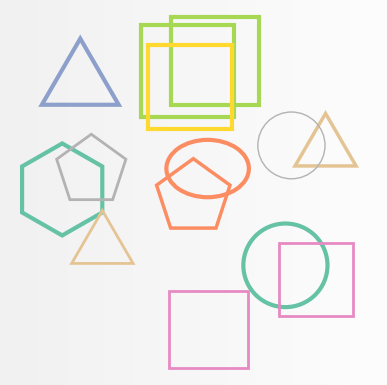[{"shape": "circle", "thickness": 3, "radius": 0.54, "center": [0.737, 0.311]}, {"shape": "hexagon", "thickness": 3, "radius": 0.6, "center": [0.16, 0.508]}, {"shape": "pentagon", "thickness": 2.5, "radius": 0.5, "center": [0.499, 0.488]}, {"shape": "oval", "thickness": 3, "radius": 0.53, "center": [0.536, 0.562]}, {"shape": "triangle", "thickness": 3, "radius": 0.57, "center": [0.207, 0.785]}, {"shape": "square", "thickness": 2, "radius": 0.51, "center": [0.538, 0.144]}, {"shape": "square", "thickness": 2, "radius": 0.48, "center": [0.816, 0.273]}, {"shape": "square", "thickness": 3, "radius": 0.59, "center": [0.484, 0.816]}, {"shape": "square", "thickness": 3, "radius": 0.57, "center": [0.555, 0.842]}, {"shape": "square", "thickness": 3, "radius": 0.54, "center": [0.491, 0.774]}, {"shape": "triangle", "thickness": 2.5, "radius": 0.45, "center": [0.84, 0.614]}, {"shape": "triangle", "thickness": 2, "radius": 0.46, "center": [0.264, 0.362]}, {"shape": "circle", "thickness": 1, "radius": 0.43, "center": [0.752, 0.622]}, {"shape": "pentagon", "thickness": 2, "radius": 0.47, "center": [0.236, 0.557]}]